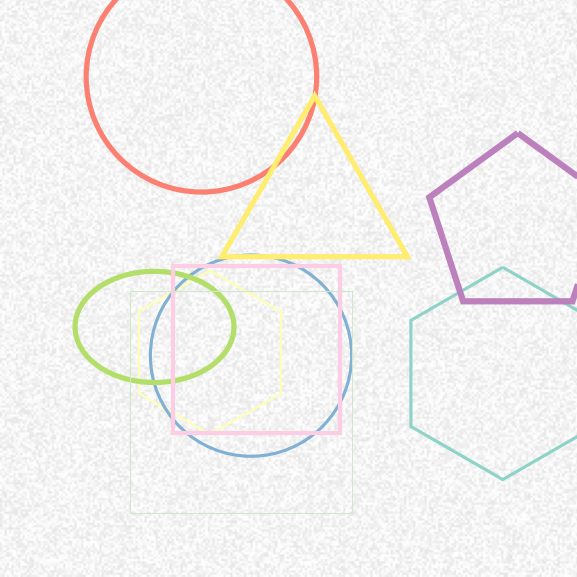[{"shape": "hexagon", "thickness": 1.5, "radius": 0.92, "center": [0.871, 0.352]}, {"shape": "hexagon", "thickness": 1, "radius": 0.71, "center": [0.363, 0.389]}, {"shape": "circle", "thickness": 2.5, "radius": 1.0, "center": [0.349, 0.866]}, {"shape": "circle", "thickness": 1.5, "radius": 0.87, "center": [0.435, 0.383]}, {"shape": "oval", "thickness": 2.5, "radius": 0.69, "center": [0.268, 0.433]}, {"shape": "square", "thickness": 2, "radius": 0.72, "center": [0.445, 0.394]}, {"shape": "pentagon", "thickness": 3, "radius": 0.81, "center": [0.897, 0.608]}, {"shape": "square", "thickness": 0.5, "radius": 0.96, "center": [0.417, 0.303]}, {"shape": "triangle", "thickness": 2.5, "radius": 0.93, "center": [0.545, 0.647]}]